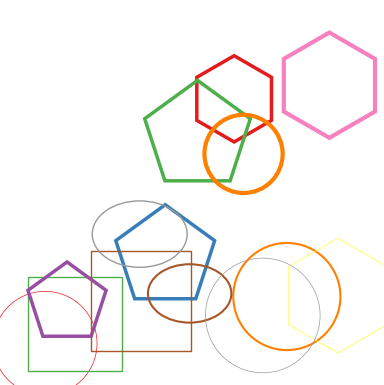[{"shape": "hexagon", "thickness": 2.5, "radius": 0.56, "center": [0.608, 0.743]}, {"shape": "circle", "thickness": 0.5, "radius": 0.67, "center": [0.117, 0.108]}, {"shape": "pentagon", "thickness": 2.5, "radius": 0.67, "center": [0.429, 0.333]}, {"shape": "square", "thickness": 1, "radius": 0.61, "center": [0.196, 0.158]}, {"shape": "pentagon", "thickness": 2.5, "radius": 0.72, "center": [0.513, 0.647]}, {"shape": "pentagon", "thickness": 2.5, "radius": 0.53, "center": [0.174, 0.213]}, {"shape": "circle", "thickness": 3, "radius": 0.51, "center": [0.633, 0.6]}, {"shape": "circle", "thickness": 1.5, "radius": 0.7, "center": [0.745, 0.23]}, {"shape": "hexagon", "thickness": 0.5, "radius": 0.75, "center": [0.878, 0.232]}, {"shape": "oval", "thickness": 1.5, "radius": 0.54, "center": [0.493, 0.238]}, {"shape": "square", "thickness": 1, "radius": 0.65, "center": [0.366, 0.218]}, {"shape": "hexagon", "thickness": 3, "radius": 0.68, "center": [0.856, 0.779]}, {"shape": "oval", "thickness": 1, "radius": 0.62, "center": [0.363, 0.392]}, {"shape": "circle", "thickness": 0.5, "radius": 0.74, "center": [0.683, 0.181]}]